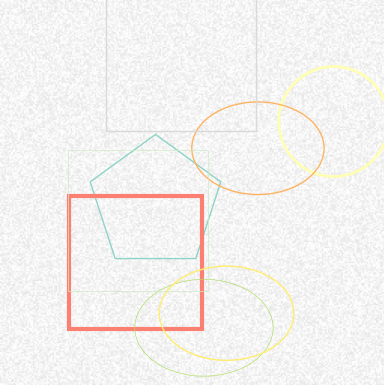[{"shape": "pentagon", "thickness": 1, "radius": 0.89, "center": [0.404, 0.473]}, {"shape": "circle", "thickness": 2, "radius": 0.71, "center": [0.867, 0.684]}, {"shape": "square", "thickness": 3, "radius": 0.86, "center": [0.352, 0.318]}, {"shape": "oval", "thickness": 1, "radius": 0.86, "center": [0.67, 0.615]}, {"shape": "oval", "thickness": 0.5, "radius": 0.9, "center": [0.53, 0.149]}, {"shape": "square", "thickness": 1, "radius": 0.98, "center": [0.47, 0.855]}, {"shape": "square", "thickness": 0.5, "radius": 0.91, "center": [0.359, 0.427]}, {"shape": "oval", "thickness": 1, "radius": 0.87, "center": [0.588, 0.186]}]